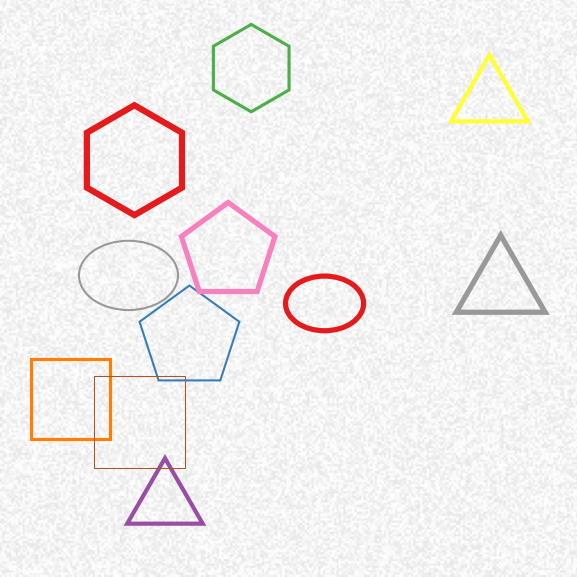[{"shape": "hexagon", "thickness": 3, "radius": 0.48, "center": [0.233, 0.722]}, {"shape": "oval", "thickness": 2.5, "radius": 0.34, "center": [0.562, 0.474]}, {"shape": "pentagon", "thickness": 1, "radius": 0.45, "center": [0.328, 0.414]}, {"shape": "hexagon", "thickness": 1.5, "radius": 0.38, "center": [0.435, 0.881]}, {"shape": "triangle", "thickness": 2, "radius": 0.38, "center": [0.286, 0.13]}, {"shape": "square", "thickness": 1.5, "radius": 0.34, "center": [0.122, 0.308]}, {"shape": "triangle", "thickness": 2, "radius": 0.38, "center": [0.848, 0.827]}, {"shape": "square", "thickness": 0.5, "radius": 0.4, "center": [0.242, 0.268]}, {"shape": "pentagon", "thickness": 2.5, "radius": 0.43, "center": [0.395, 0.563]}, {"shape": "oval", "thickness": 1, "radius": 0.43, "center": [0.223, 0.522]}, {"shape": "triangle", "thickness": 2.5, "radius": 0.44, "center": [0.867, 0.503]}]